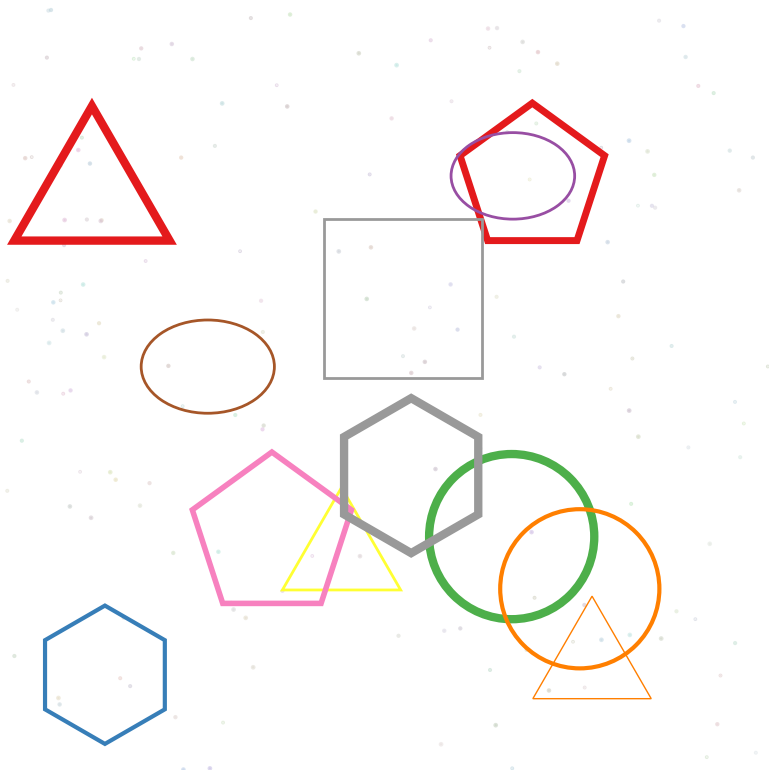[{"shape": "triangle", "thickness": 3, "radius": 0.58, "center": [0.119, 0.746]}, {"shape": "pentagon", "thickness": 2.5, "radius": 0.49, "center": [0.691, 0.767]}, {"shape": "hexagon", "thickness": 1.5, "radius": 0.45, "center": [0.136, 0.124]}, {"shape": "circle", "thickness": 3, "radius": 0.54, "center": [0.665, 0.303]}, {"shape": "oval", "thickness": 1, "radius": 0.4, "center": [0.666, 0.772]}, {"shape": "circle", "thickness": 1.5, "radius": 0.52, "center": [0.753, 0.235]}, {"shape": "triangle", "thickness": 0.5, "radius": 0.44, "center": [0.769, 0.137]}, {"shape": "triangle", "thickness": 1, "radius": 0.44, "center": [0.444, 0.278]}, {"shape": "oval", "thickness": 1, "radius": 0.43, "center": [0.27, 0.524]}, {"shape": "pentagon", "thickness": 2, "radius": 0.54, "center": [0.353, 0.304]}, {"shape": "square", "thickness": 1, "radius": 0.51, "center": [0.523, 0.612]}, {"shape": "hexagon", "thickness": 3, "radius": 0.5, "center": [0.534, 0.382]}]